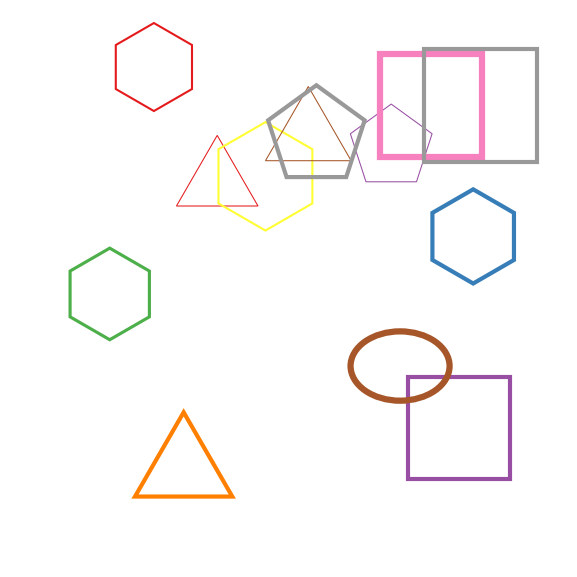[{"shape": "triangle", "thickness": 0.5, "radius": 0.41, "center": [0.376, 0.683]}, {"shape": "hexagon", "thickness": 1, "radius": 0.38, "center": [0.266, 0.883]}, {"shape": "hexagon", "thickness": 2, "radius": 0.41, "center": [0.819, 0.59]}, {"shape": "hexagon", "thickness": 1.5, "radius": 0.4, "center": [0.19, 0.49]}, {"shape": "pentagon", "thickness": 0.5, "radius": 0.37, "center": [0.677, 0.745]}, {"shape": "square", "thickness": 2, "radius": 0.44, "center": [0.795, 0.258]}, {"shape": "triangle", "thickness": 2, "radius": 0.49, "center": [0.318, 0.188]}, {"shape": "hexagon", "thickness": 1, "radius": 0.47, "center": [0.46, 0.694]}, {"shape": "triangle", "thickness": 0.5, "radius": 0.43, "center": [0.534, 0.764]}, {"shape": "oval", "thickness": 3, "radius": 0.43, "center": [0.693, 0.365]}, {"shape": "square", "thickness": 3, "radius": 0.44, "center": [0.747, 0.816]}, {"shape": "square", "thickness": 2, "radius": 0.49, "center": [0.833, 0.816]}, {"shape": "pentagon", "thickness": 2, "radius": 0.44, "center": [0.548, 0.764]}]